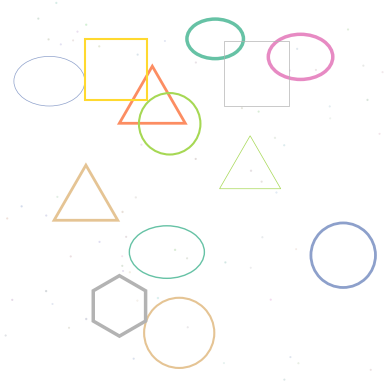[{"shape": "oval", "thickness": 2.5, "radius": 0.37, "center": [0.559, 0.899]}, {"shape": "oval", "thickness": 1, "radius": 0.49, "center": [0.433, 0.345]}, {"shape": "triangle", "thickness": 2, "radius": 0.49, "center": [0.396, 0.729]}, {"shape": "oval", "thickness": 0.5, "radius": 0.46, "center": [0.128, 0.789]}, {"shape": "circle", "thickness": 2, "radius": 0.42, "center": [0.891, 0.337]}, {"shape": "oval", "thickness": 2.5, "radius": 0.42, "center": [0.781, 0.852]}, {"shape": "triangle", "thickness": 0.5, "radius": 0.46, "center": [0.65, 0.556]}, {"shape": "circle", "thickness": 1.5, "radius": 0.4, "center": [0.441, 0.678]}, {"shape": "square", "thickness": 1.5, "radius": 0.4, "center": [0.301, 0.819]}, {"shape": "triangle", "thickness": 2, "radius": 0.48, "center": [0.223, 0.476]}, {"shape": "circle", "thickness": 1.5, "radius": 0.46, "center": [0.465, 0.135]}, {"shape": "hexagon", "thickness": 2.5, "radius": 0.39, "center": [0.31, 0.205]}, {"shape": "square", "thickness": 0.5, "radius": 0.42, "center": [0.666, 0.809]}]